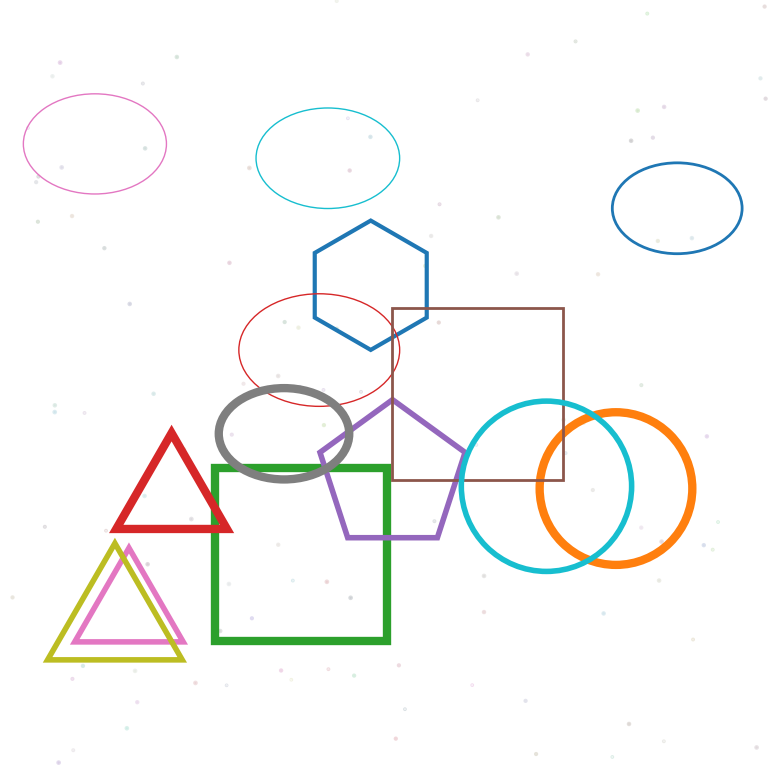[{"shape": "oval", "thickness": 1, "radius": 0.42, "center": [0.879, 0.73]}, {"shape": "hexagon", "thickness": 1.5, "radius": 0.42, "center": [0.481, 0.63]}, {"shape": "circle", "thickness": 3, "radius": 0.5, "center": [0.8, 0.365]}, {"shape": "square", "thickness": 3, "radius": 0.56, "center": [0.391, 0.28]}, {"shape": "oval", "thickness": 0.5, "radius": 0.52, "center": [0.415, 0.545]}, {"shape": "triangle", "thickness": 3, "radius": 0.42, "center": [0.223, 0.355]}, {"shape": "pentagon", "thickness": 2, "radius": 0.5, "center": [0.51, 0.382]}, {"shape": "square", "thickness": 1, "radius": 0.56, "center": [0.62, 0.488]}, {"shape": "triangle", "thickness": 2, "radius": 0.41, "center": [0.167, 0.207]}, {"shape": "oval", "thickness": 0.5, "radius": 0.46, "center": [0.123, 0.813]}, {"shape": "oval", "thickness": 3, "radius": 0.42, "center": [0.369, 0.437]}, {"shape": "triangle", "thickness": 2, "radius": 0.5, "center": [0.149, 0.193]}, {"shape": "oval", "thickness": 0.5, "radius": 0.47, "center": [0.426, 0.794]}, {"shape": "circle", "thickness": 2, "radius": 0.55, "center": [0.71, 0.368]}]